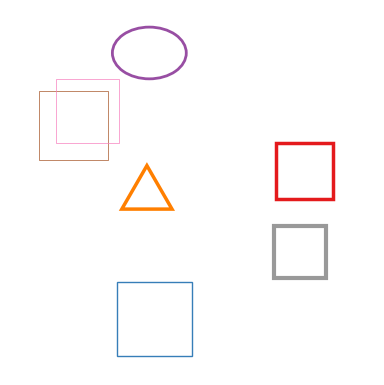[{"shape": "square", "thickness": 2.5, "radius": 0.37, "center": [0.791, 0.555]}, {"shape": "square", "thickness": 1, "radius": 0.48, "center": [0.402, 0.171]}, {"shape": "oval", "thickness": 2, "radius": 0.48, "center": [0.388, 0.862]}, {"shape": "triangle", "thickness": 2.5, "radius": 0.38, "center": [0.382, 0.495]}, {"shape": "square", "thickness": 0.5, "radius": 0.45, "center": [0.192, 0.675]}, {"shape": "square", "thickness": 0.5, "radius": 0.41, "center": [0.227, 0.711]}, {"shape": "square", "thickness": 3, "radius": 0.34, "center": [0.779, 0.345]}]